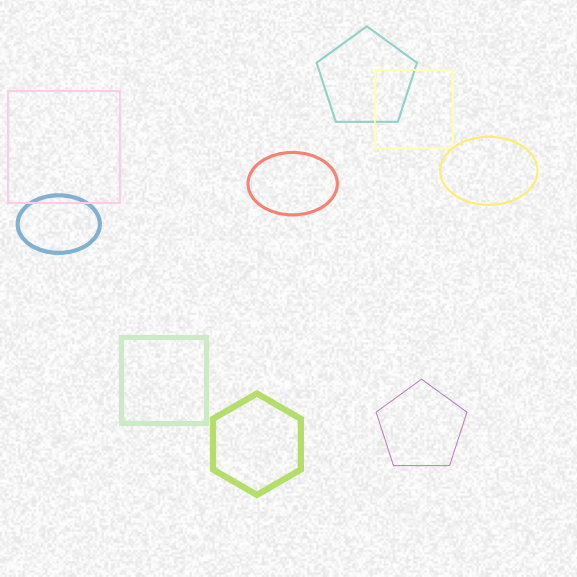[{"shape": "pentagon", "thickness": 1, "radius": 0.46, "center": [0.635, 0.862]}, {"shape": "square", "thickness": 1, "radius": 0.34, "center": [0.717, 0.811]}, {"shape": "oval", "thickness": 1.5, "radius": 0.39, "center": [0.507, 0.681]}, {"shape": "oval", "thickness": 2, "radius": 0.36, "center": [0.102, 0.611]}, {"shape": "hexagon", "thickness": 3, "radius": 0.44, "center": [0.445, 0.23]}, {"shape": "square", "thickness": 1, "radius": 0.48, "center": [0.11, 0.744]}, {"shape": "pentagon", "thickness": 0.5, "radius": 0.41, "center": [0.73, 0.26]}, {"shape": "square", "thickness": 2.5, "radius": 0.37, "center": [0.283, 0.341]}, {"shape": "oval", "thickness": 1, "radius": 0.42, "center": [0.846, 0.703]}]